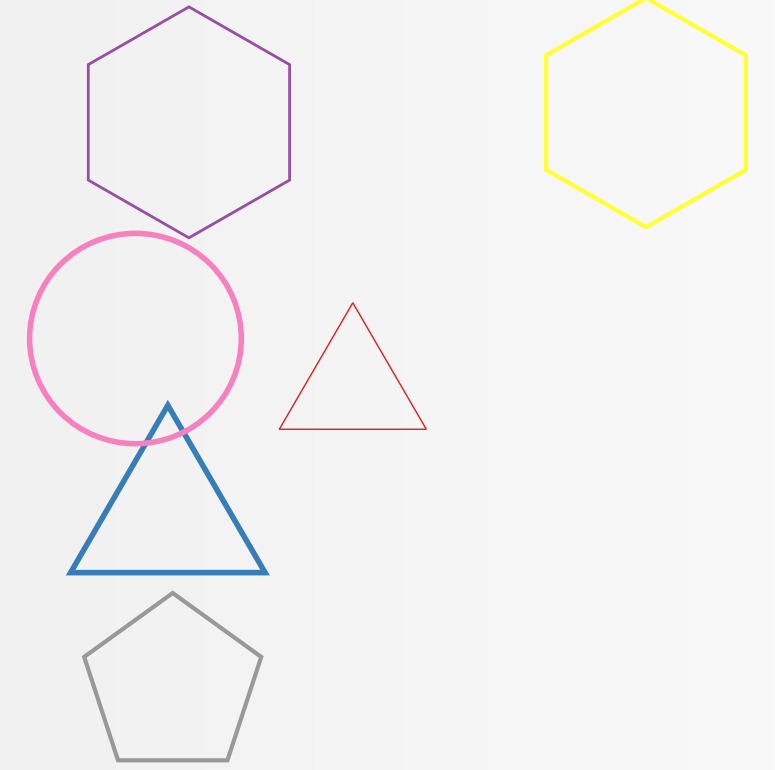[{"shape": "triangle", "thickness": 0.5, "radius": 0.55, "center": [0.455, 0.497]}, {"shape": "triangle", "thickness": 2, "radius": 0.72, "center": [0.217, 0.329]}, {"shape": "hexagon", "thickness": 1, "radius": 0.75, "center": [0.244, 0.841]}, {"shape": "hexagon", "thickness": 1.5, "radius": 0.74, "center": [0.834, 0.854]}, {"shape": "circle", "thickness": 2, "radius": 0.68, "center": [0.175, 0.56]}, {"shape": "pentagon", "thickness": 1.5, "radius": 0.6, "center": [0.223, 0.11]}]